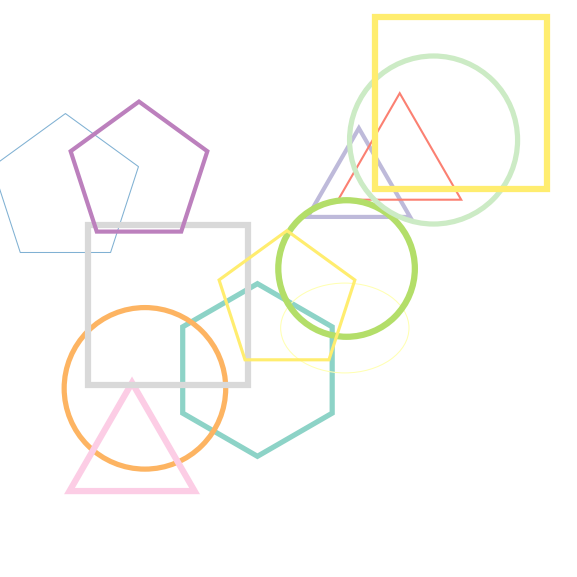[{"shape": "hexagon", "thickness": 2.5, "radius": 0.75, "center": [0.446, 0.358]}, {"shape": "oval", "thickness": 0.5, "radius": 0.56, "center": [0.597, 0.431]}, {"shape": "triangle", "thickness": 2, "radius": 0.51, "center": [0.621, 0.675]}, {"shape": "triangle", "thickness": 1, "radius": 0.61, "center": [0.692, 0.715]}, {"shape": "pentagon", "thickness": 0.5, "radius": 0.67, "center": [0.113, 0.67]}, {"shape": "circle", "thickness": 2.5, "radius": 0.7, "center": [0.251, 0.327]}, {"shape": "circle", "thickness": 3, "radius": 0.59, "center": [0.6, 0.534]}, {"shape": "triangle", "thickness": 3, "radius": 0.63, "center": [0.229, 0.211]}, {"shape": "square", "thickness": 3, "radius": 0.69, "center": [0.291, 0.471]}, {"shape": "pentagon", "thickness": 2, "radius": 0.62, "center": [0.241, 0.699]}, {"shape": "circle", "thickness": 2.5, "radius": 0.73, "center": [0.751, 0.757]}, {"shape": "square", "thickness": 3, "radius": 0.74, "center": [0.798, 0.82]}, {"shape": "pentagon", "thickness": 1.5, "radius": 0.62, "center": [0.497, 0.476]}]